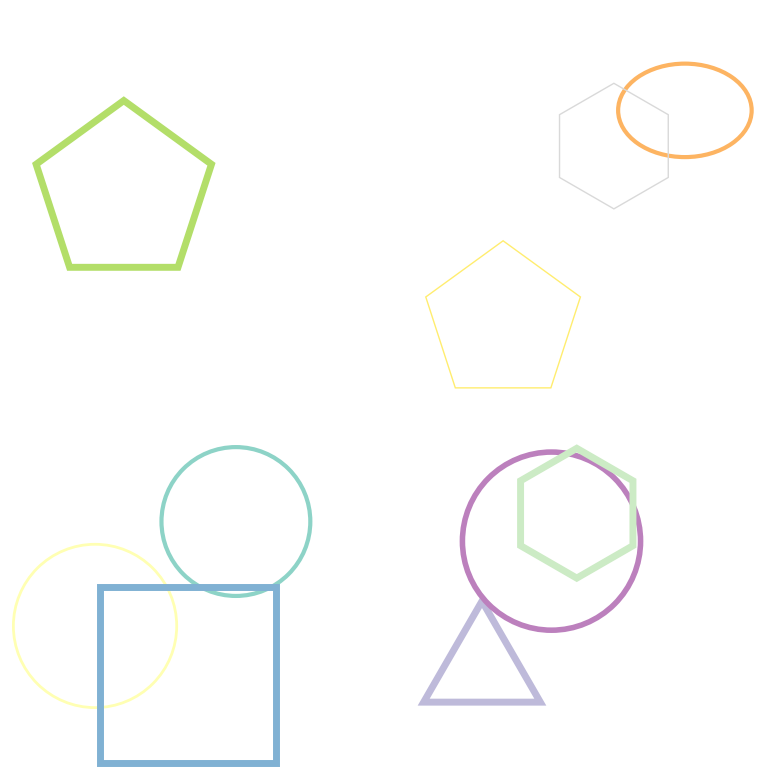[{"shape": "circle", "thickness": 1.5, "radius": 0.48, "center": [0.306, 0.323]}, {"shape": "circle", "thickness": 1, "radius": 0.53, "center": [0.123, 0.187]}, {"shape": "triangle", "thickness": 2.5, "radius": 0.44, "center": [0.626, 0.132]}, {"shape": "square", "thickness": 2.5, "radius": 0.57, "center": [0.244, 0.123]}, {"shape": "oval", "thickness": 1.5, "radius": 0.43, "center": [0.889, 0.857]}, {"shape": "pentagon", "thickness": 2.5, "radius": 0.6, "center": [0.161, 0.75]}, {"shape": "hexagon", "thickness": 0.5, "radius": 0.41, "center": [0.797, 0.81]}, {"shape": "circle", "thickness": 2, "radius": 0.58, "center": [0.716, 0.297]}, {"shape": "hexagon", "thickness": 2.5, "radius": 0.42, "center": [0.749, 0.333]}, {"shape": "pentagon", "thickness": 0.5, "radius": 0.53, "center": [0.653, 0.582]}]